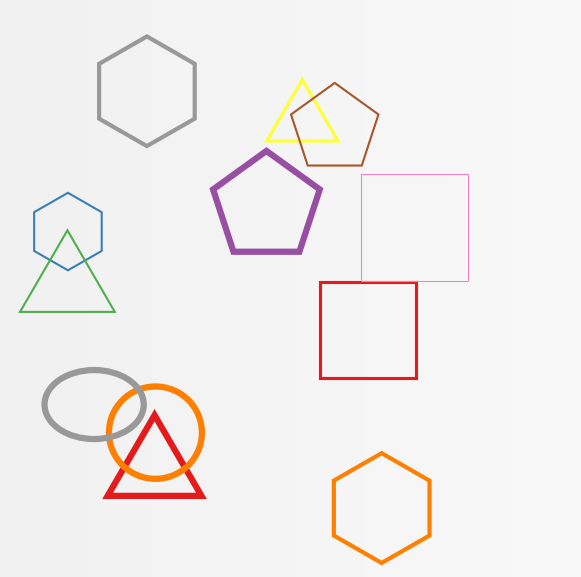[{"shape": "triangle", "thickness": 3, "radius": 0.47, "center": [0.266, 0.187]}, {"shape": "square", "thickness": 1.5, "radius": 0.42, "center": [0.633, 0.427]}, {"shape": "hexagon", "thickness": 1, "radius": 0.34, "center": [0.117, 0.598]}, {"shape": "triangle", "thickness": 1, "radius": 0.47, "center": [0.116, 0.506]}, {"shape": "pentagon", "thickness": 3, "radius": 0.48, "center": [0.458, 0.641]}, {"shape": "circle", "thickness": 3, "radius": 0.4, "center": [0.267, 0.25]}, {"shape": "hexagon", "thickness": 2, "radius": 0.48, "center": [0.657, 0.119]}, {"shape": "triangle", "thickness": 1.5, "radius": 0.35, "center": [0.52, 0.79]}, {"shape": "pentagon", "thickness": 1, "radius": 0.4, "center": [0.576, 0.776]}, {"shape": "square", "thickness": 0.5, "radius": 0.46, "center": [0.713, 0.605]}, {"shape": "oval", "thickness": 3, "radius": 0.43, "center": [0.162, 0.299]}, {"shape": "hexagon", "thickness": 2, "radius": 0.47, "center": [0.253, 0.841]}]